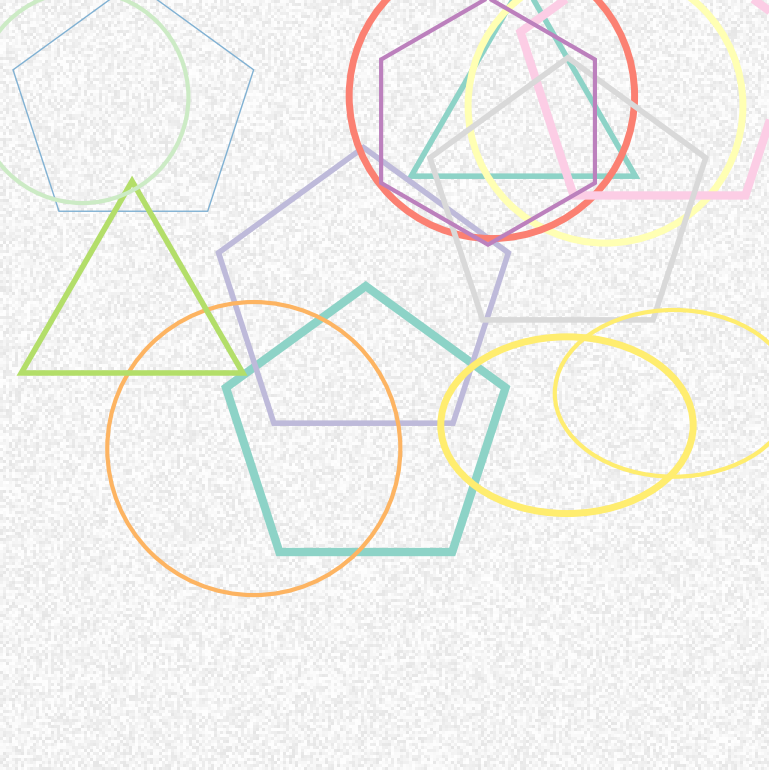[{"shape": "pentagon", "thickness": 3, "radius": 0.95, "center": [0.475, 0.438]}, {"shape": "triangle", "thickness": 2, "radius": 0.84, "center": [0.68, 0.855]}, {"shape": "circle", "thickness": 2.5, "radius": 0.89, "center": [0.786, 0.863]}, {"shape": "pentagon", "thickness": 2, "radius": 0.99, "center": [0.472, 0.611]}, {"shape": "circle", "thickness": 2.5, "radius": 0.93, "center": [0.639, 0.876]}, {"shape": "pentagon", "thickness": 0.5, "radius": 0.82, "center": [0.173, 0.859]}, {"shape": "circle", "thickness": 1.5, "radius": 0.95, "center": [0.33, 0.417]}, {"shape": "triangle", "thickness": 2, "radius": 0.83, "center": [0.172, 0.599]}, {"shape": "pentagon", "thickness": 3, "radius": 0.95, "center": [0.856, 0.9]}, {"shape": "pentagon", "thickness": 2, "radius": 0.94, "center": [0.737, 0.737]}, {"shape": "hexagon", "thickness": 1.5, "radius": 0.8, "center": [0.634, 0.843]}, {"shape": "circle", "thickness": 1.5, "radius": 0.69, "center": [0.107, 0.874]}, {"shape": "oval", "thickness": 1.5, "radius": 0.77, "center": [0.875, 0.489]}, {"shape": "oval", "thickness": 2.5, "radius": 0.82, "center": [0.736, 0.448]}]